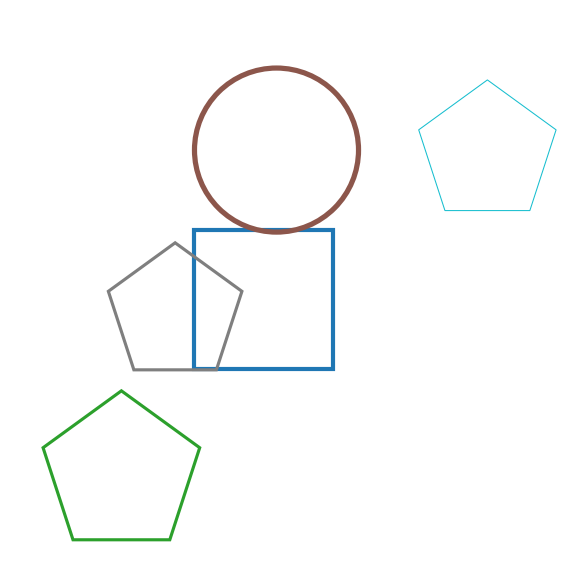[{"shape": "square", "thickness": 2, "radius": 0.6, "center": [0.456, 0.481]}, {"shape": "pentagon", "thickness": 1.5, "radius": 0.71, "center": [0.21, 0.18]}, {"shape": "circle", "thickness": 2.5, "radius": 0.71, "center": [0.479, 0.739]}, {"shape": "pentagon", "thickness": 1.5, "radius": 0.61, "center": [0.303, 0.457]}, {"shape": "pentagon", "thickness": 0.5, "radius": 0.63, "center": [0.844, 0.736]}]